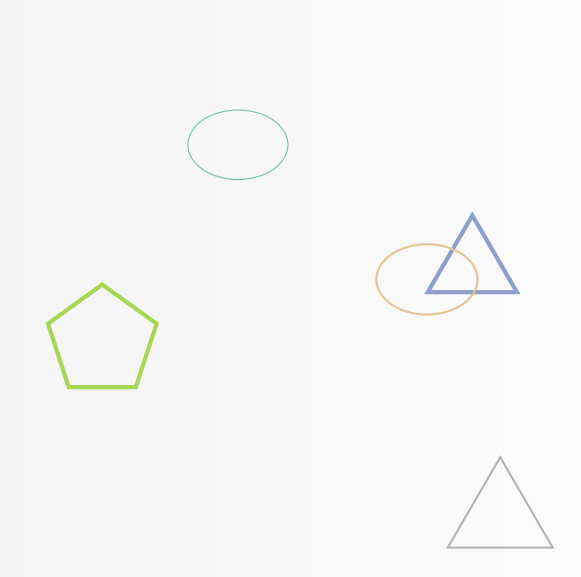[{"shape": "oval", "thickness": 0.5, "radius": 0.43, "center": [0.409, 0.748]}, {"shape": "triangle", "thickness": 2, "radius": 0.44, "center": [0.813, 0.537]}, {"shape": "pentagon", "thickness": 2, "radius": 0.49, "center": [0.176, 0.408]}, {"shape": "oval", "thickness": 1, "radius": 0.43, "center": [0.735, 0.515]}, {"shape": "triangle", "thickness": 1, "radius": 0.52, "center": [0.861, 0.103]}]